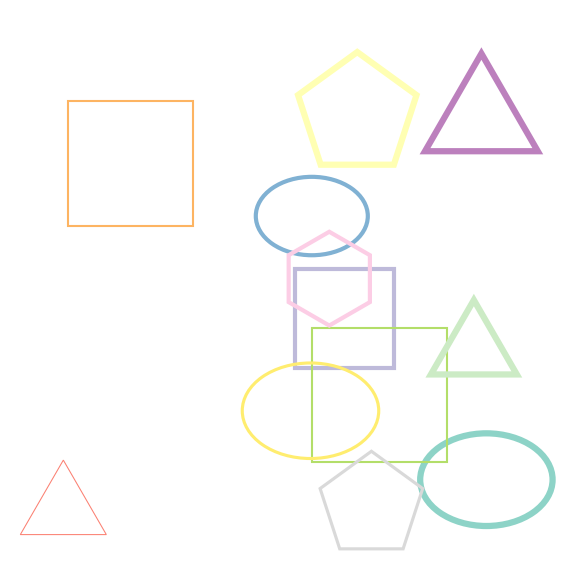[{"shape": "oval", "thickness": 3, "radius": 0.57, "center": [0.842, 0.169]}, {"shape": "pentagon", "thickness": 3, "radius": 0.54, "center": [0.619, 0.801]}, {"shape": "square", "thickness": 2, "radius": 0.43, "center": [0.596, 0.447]}, {"shape": "triangle", "thickness": 0.5, "radius": 0.43, "center": [0.11, 0.116]}, {"shape": "oval", "thickness": 2, "radius": 0.48, "center": [0.54, 0.625]}, {"shape": "square", "thickness": 1, "radius": 0.54, "center": [0.225, 0.716]}, {"shape": "square", "thickness": 1, "radius": 0.58, "center": [0.657, 0.316]}, {"shape": "hexagon", "thickness": 2, "radius": 0.41, "center": [0.57, 0.517]}, {"shape": "pentagon", "thickness": 1.5, "radius": 0.47, "center": [0.643, 0.124]}, {"shape": "triangle", "thickness": 3, "radius": 0.56, "center": [0.834, 0.794]}, {"shape": "triangle", "thickness": 3, "radius": 0.43, "center": [0.821, 0.394]}, {"shape": "oval", "thickness": 1.5, "radius": 0.59, "center": [0.538, 0.288]}]